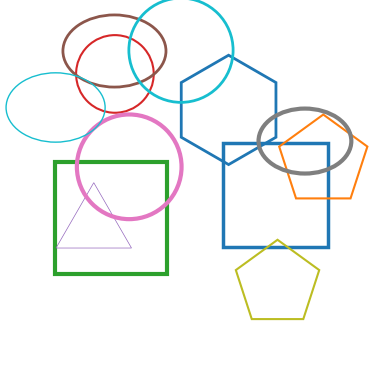[{"shape": "hexagon", "thickness": 2, "radius": 0.71, "center": [0.594, 0.715]}, {"shape": "square", "thickness": 2.5, "radius": 0.68, "center": [0.715, 0.494]}, {"shape": "pentagon", "thickness": 1.5, "radius": 0.6, "center": [0.84, 0.582]}, {"shape": "square", "thickness": 3, "radius": 0.73, "center": [0.288, 0.435]}, {"shape": "circle", "thickness": 1.5, "radius": 0.5, "center": [0.298, 0.808]}, {"shape": "triangle", "thickness": 0.5, "radius": 0.57, "center": [0.244, 0.412]}, {"shape": "oval", "thickness": 2, "radius": 0.67, "center": [0.297, 0.868]}, {"shape": "circle", "thickness": 3, "radius": 0.68, "center": [0.336, 0.567]}, {"shape": "oval", "thickness": 3, "radius": 0.6, "center": [0.792, 0.634]}, {"shape": "pentagon", "thickness": 1.5, "radius": 0.57, "center": [0.721, 0.263]}, {"shape": "circle", "thickness": 2, "radius": 0.68, "center": [0.47, 0.869]}, {"shape": "oval", "thickness": 1, "radius": 0.64, "center": [0.144, 0.721]}]